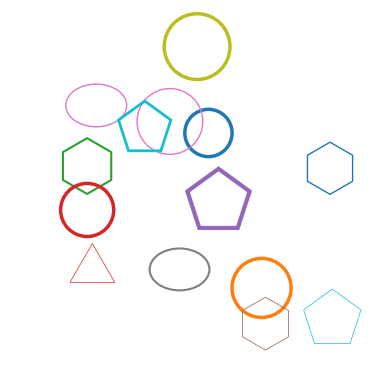[{"shape": "hexagon", "thickness": 1, "radius": 0.34, "center": [0.857, 0.563]}, {"shape": "circle", "thickness": 2.5, "radius": 0.31, "center": [0.541, 0.655]}, {"shape": "circle", "thickness": 2.5, "radius": 0.38, "center": [0.679, 0.252]}, {"shape": "hexagon", "thickness": 1.5, "radius": 0.36, "center": [0.226, 0.569]}, {"shape": "triangle", "thickness": 0.5, "radius": 0.34, "center": [0.24, 0.3]}, {"shape": "circle", "thickness": 2.5, "radius": 0.34, "center": [0.226, 0.455]}, {"shape": "pentagon", "thickness": 3, "radius": 0.42, "center": [0.568, 0.477]}, {"shape": "hexagon", "thickness": 0.5, "radius": 0.34, "center": [0.69, 0.159]}, {"shape": "oval", "thickness": 1, "radius": 0.4, "center": [0.25, 0.726]}, {"shape": "circle", "thickness": 1, "radius": 0.43, "center": [0.441, 0.685]}, {"shape": "oval", "thickness": 1.5, "radius": 0.39, "center": [0.466, 0.3]}, {"shape": "circle", "thickness": 2.5, "radius": 0.43, "center": [0.512, 0.879]}, {"shape": "pentagon", "thickness": 0.5, "radius": 0.39, "center": [0.863, 0.171]}, {"shape": "pentagon", "thickness": 2, "radius": 0.36, "center": [0.376, 0.666]}]